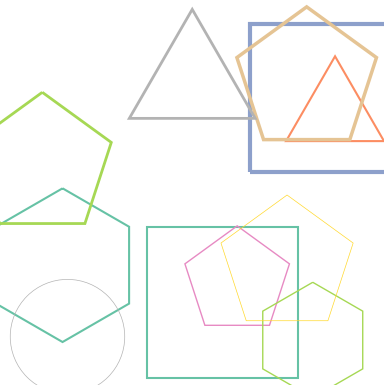[{"shape": "hexagon", "thickness": 1.5, "radius": 1.0, "center": [0.162, 0.311]}, {"shape": "square", "thickness": 1.5, "radius": 0.98, "center": [0.577, 0.214]}, {"shape": "triangle", "thickness": 1.5, "radius": 0.73, "center": [0.87, 0.707]}, {"shape": "square", "thickness": 3, "radius": 0.96, "center": [0.841, 0.744]}, {"shape": "pentagon", "thickness": 1, "radius": 0.71, "center": [0.616, 0.271]}, {"shape": "hexagon", "thickness": 1, "radius": 0.75, "center": [0.812, 0.117]}, {"shape": "pentagon", "thickness": 2, "radius": 0.94, "center": [0.11, 0.572]}, {"shape": "pentagon", "thickness": 0.5, "radius": 0.9, "center": [0.746, 0.313]}, {"shape": "pentagon", "thickness": 2.5, "radius": 0.95, "center": [0.797, 0.792]}, {"shape": "circle", "thickness": 0.5, "radius": 0.74, "center": [0.175, 0.126]}, {"shape": "triangle", "thickness": 2, "radius": 0.94, "center": [0.499, 0.787]}]